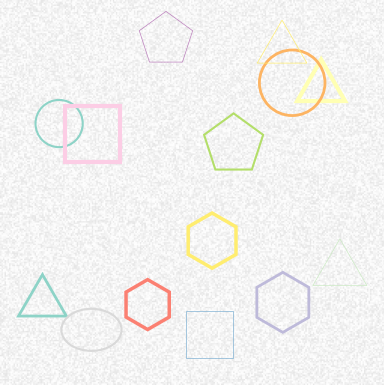[{"shape": "circle", "thickness": 1.5, "radius": 0.31, "center": [0.154, 0.679]}, {"shape": "triangle", "thickness": 2, "radius": 0.36, "center": [0.11, 0.215]}, {"shape": "triangle", "thickness": 3, "radius": 0.36, "center": [0.834, 0.774]}, {"shape": "hexagon", "thickness": 2, "radius": 0.39, "center": [0.735, 0.215]}, {"shape": "hexagon", "thickness": 2.5, "radius": 0.32, "center": [0.384, 0.209]}, {"shape": "square", "thickness": 0.5, "radius": 0.31, "center": [0.544, 0.132]}, {"shape": "circle", "thickness": 2, "radius": 0.43, "center": [0.759, 0.785]}, {"shape": "pentagon", "thickness": 1.5, "radius": 0.4, "center": [0.607, 0.625]}, {"shape": "square", "thickness": 3, "radius": 0.36, "center": [0.24, 0.651]}, {"shape": "oval", "thickness": 1.5, "radius": 0.39, "center": [0.238, 0.143]}, {"shape": "pentagon", "thickness": 0.5, "radius": 0.36, "center": [0.431, 0.898]}, {"shape": "triangle", "thickness": 0.5, "radius": 0.41, "center": [0.883, 0.299]}, {"shape": "hexagon", "thickness": 2.5, "radius": 0.36, "center": [0.551, 0.375]}, {"shape": "triangle", "thickness": 0.5, "radius": 0.37, "center": [0.733, 0.873]}]